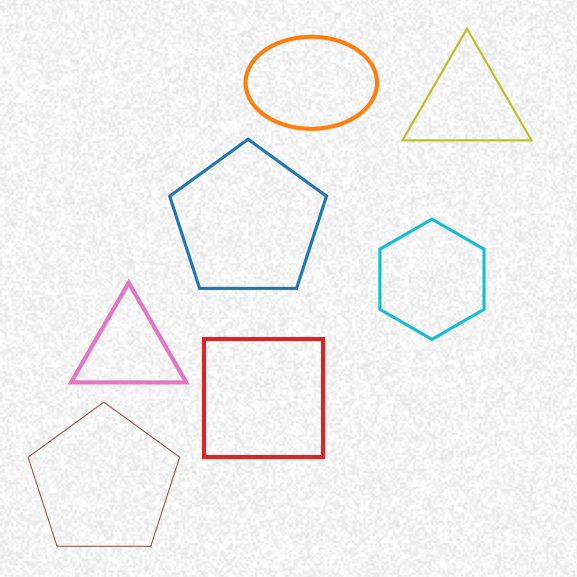[{"shape": "pentagon", "thickness": 1.5, "radius": 0.71, "center": [0.43, 0.615]}, {"shape": "oval", "thickness": 2, "radius": 0.57, "center": [0.539, 0.856]}, {"shape": "square", "thickness": 2, "radius": 0.51, "center": [0.456, 0.309]}, {"shape": "pentagon", "thickness": 0.5, "radius": 0.69, "center": [0.18, 0.165]}, {"shape": "triangle", "thickness": 2, "radius": 0.58, "center": [0.223, 0.395]}, {"shape": "triangle", "thickness": 1, "radius": 0.64, "center": [0.809, 0.821]}, {"shape": "hexagon", "thickness": 1.5, "radius": 0.52, "center": [0.748, 0.516]}]